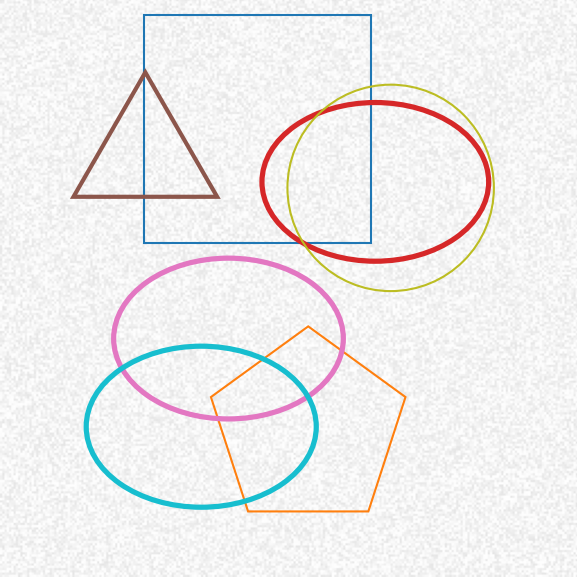[{"shape": "square", "thickness": 1, "radius": 0.98, "center": [0.446, 0.776]}, {"shape": "pentagon", "thickness": 1, "radius": 0.89, "center": [0.534, 0.257]}, {"shape": "oval", "thickness": 2.5, "radius": 0.98, "center": [0.65, 0.684]}, {"shape": "triangle", "thickness": 2, "radius": 0.72, "center": [0.252, 0.73]}, {"shape": "oval", "thickness": 2.5, "radius": 0.99, "center": [0.396, 0.413]}, {"shape": "circle", "thickness": 1, "radius": 0.89, "center": [0.676, 0.674]}, {"shape": "oval", "thickness": 2.5, "radius": 1.0, "center": [0.348, 0.26]}]